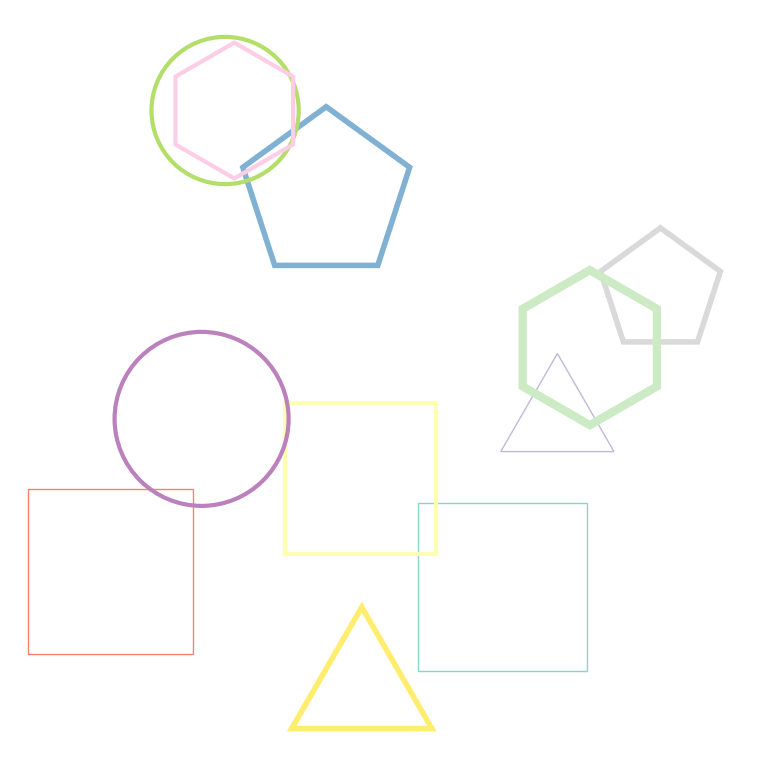[{"shape": "square", "thickness": 0.5, "radius": 0.55, "center": [0.652, 0.238]}, {"shape": "square", "thickness": 1.5, "radius": 0.49, "center": [0.468, 0.379]}, {"shape": "triangle", "thickness": 0.5, "radius": 0.42, "center": [0.724, 0.456]}, {"shape": "square", "thickness": 0.5, "radius": 0.53, "center": [0.144, 0.258]}, {"shape": "pentagon", "thickness": 2, "radius": 0.57, "center": [0.424, 0.747]}, {"shape": "circle", "thickness": 1.5, "radius": 0.48, "center": [0.292, 0.856]}, {"shape": "hexagon", "thickness": 1.5, "radius": 0.44, "center": [0.304, 0.856]}, {"shape": "pentagon", "thickness": 2, "radius": 0.41, "center": [0.858, 0.622]}, {"shape": "circle", "thickness": 1.5, "radius": 0.56, "center": [0.262, 0.456]}, {"shape": "hexagon", "thickness": 3, "radius": 0.5, "center": [0.766, 0.549]}, {"shape": "triangle", "thickness": 2, "radius": 0.53, "center": [0.47, 0.106]}]